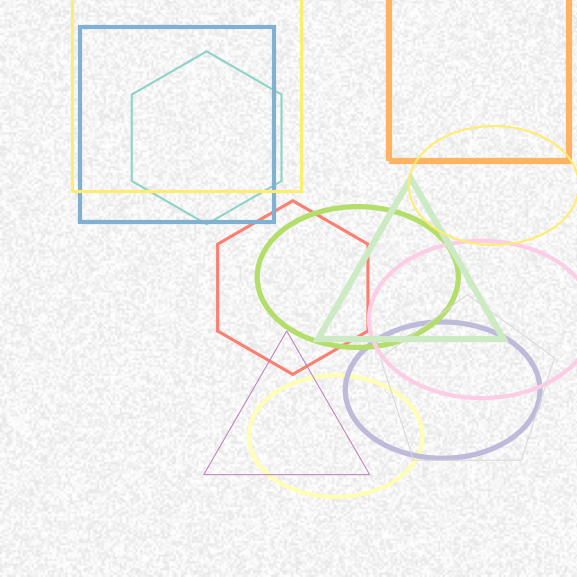[{"shape": "hexagon", "thickness": 1, "radius": 0.75, "center": [0.358, 0.761]}, {"shape": "oval", "thickness": 2, "radius": 0.75, "center": [0.581, 0.244]}, {"shape": "oval", "thickness": 2.5, "radius": 0.84, "center": [0.766, 0.324]}, {"shape": "hexagon", "thickness": 1.5, "radius": 0.75, "center": [0.507, 0.501]}, {"shape": "square", "thickness": 2, "radius": 0.84, "center": [0.306, 0.784]}, {"shape": "square", "thickness": 3, "radius": 0.78, "center": [0.83, 0.876]}, {"shape": "oval", "thickness": 2.5, "radius": 0.87, "center": [0.619, 0.519]}, {"shape": "oval", "thickness": 2, "radius": 0.97, "center": [0.834, 0.446]}, {"shape": "pentagon", "thickness": 0.5, "radius": 0.79, "center": [0.809, 0.33]}, {"shape": "triangle", "thickness": 0.5, "radius": 0.83, "center": [0.496, 0.26]}, {"shape": "triangle", "thickness": 3, "radius": 0.93, "center": [0.711, 0.505]}, {"shape": "oval", "thickness": 1, "radius": 0.74, "center": [0.855, 0.678]}, {"shape": "square", "thickness": 1.5, "radius": 1.0, "center": [0.323, 0.867]}]